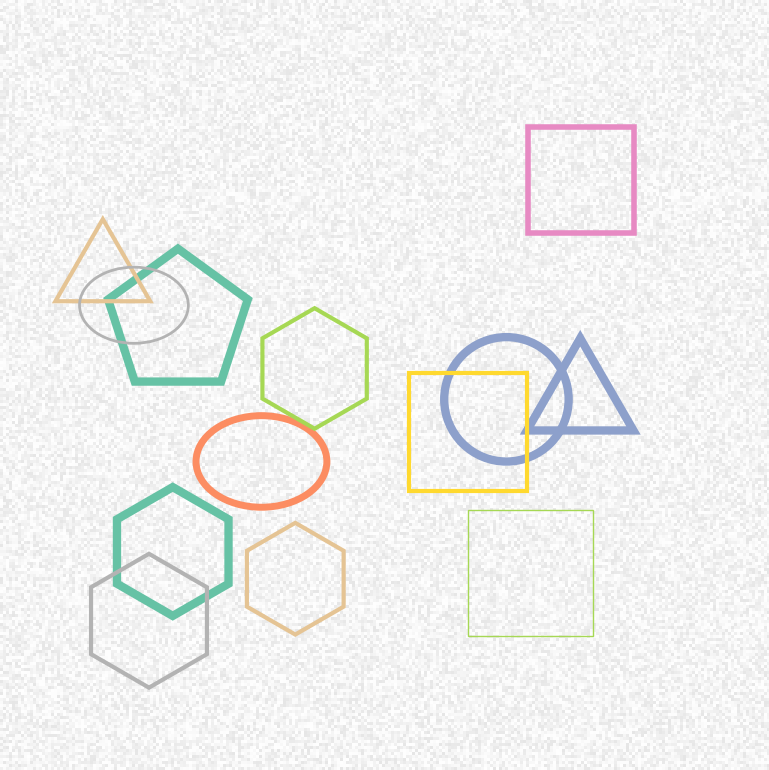[{"shape": "pentagon", "thickness": 3, "radius": 0.48, "center": [0.231, 0.582]}, {"shape": "hexagon", "thickness": 3, "radius": 0.42, "center": [0.224, 0.284]}, {"shape": "oval", "thickness": 2.5, "radius": 0.42, "center": [0.34, 0.401]}, {"shape": "circle", "thickness": 3, "radius": 0.4, "center": [0.658, 0.481]}, {"shape": "triangle", "thickness": 3, "radius": 0.4, "center": [0.754, 0.481]}, {"shape": "square", "thickness": 2, "radius": 0.34, "center": [0.754, 0.767]}, {"shape": "hexagon", "thickness": 1.5, "radius": 0.39, "center": [0.409, 0.521]}, {"shape": "square", "thickness": 0.5, "radius": 0.41, "center": [0.689, 0.256]}, {"shape": "square", "thickness": 1.5, "radius": 0.38, "center": [0.608, 0.439]}, {"shape": "hexagon", "thickness": 1.5, "radius": 0.36, "center": [0.383, 0.248]}, {"shape": "triangle", "thickness": 1.5, "radius": 0.36, "center": [0.134, 0.644]}, {"shape": "oval", "thickness": 1, "radius": 0.35, "center": [0.174, 0.604]}, {"shape": "hexagon", "thickness": 1.5, "radius": 0.43, "center": [0.193, 0.194]}]